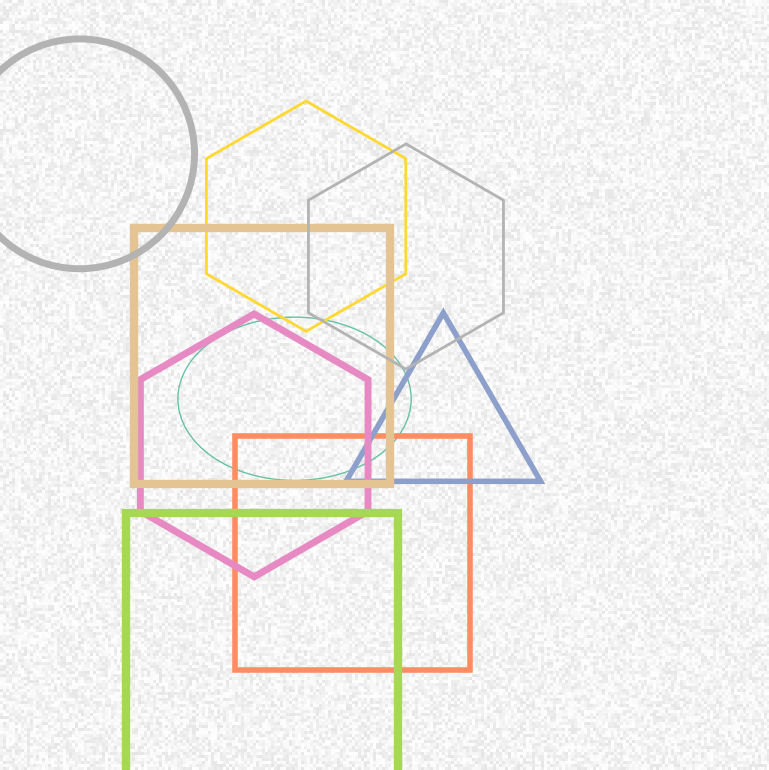[{"shape": "oval", "thickness": 0.5, "radius": 0.76, "center": [0.383, 0.482]}, {"shape": "square", "thickness": 2, "radius": 0.76, "center": [0.458, 0.282]}, {"shape": "triangle", "thickness": 2, "radius": 0.73, "center": [0.576, 0.448]}, {"shape": "hexagon", "thickness": 2.5, "radius": 0.85, "center": [0.33, 0.422]}, {"shape": "square", "thickness": 3, "radius": 0.88, "center": [0.34, 0.157]}, {"shape": "hexagon", "thickness": 1, "radius": 0.75, "center": [0.398, 0.719]}, {"shape": "square", "thickness": 3, "radius": 0.83, "center": [0.341, 0.538]}, {"shape": "hexagon", "thickness": 1, "radius": 0.73, "center": [0.527, 0.667]}, {"shape": "circle", "thickness": 2.5, "radius": 0.75, "center": [0.103, 0.8]}]